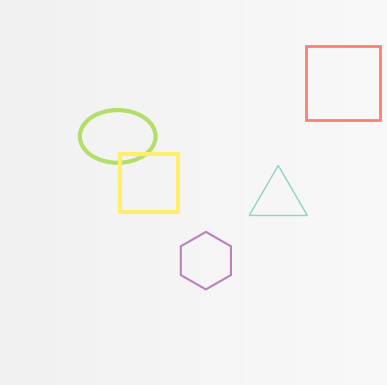[{"shape": "triangle", "thickness": 1, "radius": 0.43, "center": [0.718, 0.484]}, {"shape": "square", "thickness": 2, "radius": 0.48, "center": [0.885, 0.784]}, {"shape": "oval", "thickness": 3, "radius": 0.49, "center": [0.304, 0.646]}, {"shape": "hexagon", "thickness": 1.5, "radius": 0.37, "center": [0.531, 0.323]}, {"shape": "square", "thickness": 3, "radius": 0.38, "center": [0.386, 0.524]}]